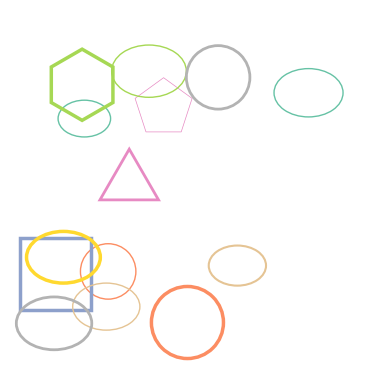[{"shape": "oval", "thickness": 1, "radius": 0.34, "center": [0.219, 0.692]}, {"shape": "oval", "thickness": 1, "radius": 0.45, "center": [0.801, 0.759]}, {"shape": "circle", "thickness": 2.5, "radius": 0.47, "center": [0.487, 0.162]}, {"shape": "circle", "thickness": 1, "radius": 0.36, "center": [0.281, 0.295]}, {"shape": "square", "thickness": 2.5, "radius": 0.47, "center": [0.144, 0.289]}, {"shape": "triangle", "thickness": 2, "radius": 0.44, "center": [0.336, 0.525]}, {"shape": "pentagon", "thickness": 0.5, "radius": 0.39, "center": [0.425, 0.72]}, {"shape": "oval", "thickness": 1, "radius": 0.48, "center": [0.387, 0.815]}, {"shape": "hexagon", "thickness": 2.5, "radius": 0.46, "center": [0.213, 0.78]}, {"shape": "oval", "thickness": 2.5, "radius": 0.48, "center": [0.165, 0.332]}, {"shape": "oval", "thickness": 1, "radius": 0.44, "center": [0.276, 0.204]}, {"shape": "oval", "thickness": 1.5, "radius": 0.37, "center": [0.617, 0.31]}, {"shape": "oval", "thickness": 2, "radius": 0.49, "center": [0.14, 0.16]}, {"shape": "circle", "thickness": 2, "radius": 0.41, "center": [0.567, 0.799]}]